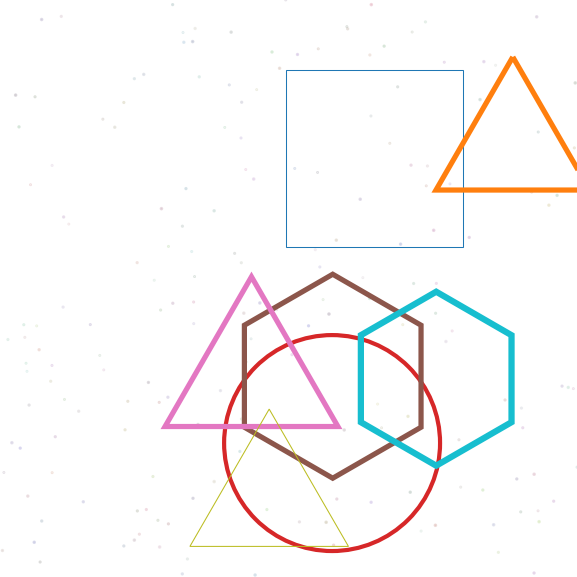[{"shape": "square", "thickness": 0.5, "radius": 0.77, "center": [0.649, 0.725]}, {"shape": "triangle", "thickness": 2.5, "radius": 0.77, "center": [0.888, 0.747]}, {"shape": "circle", "thickness": 2, "radius": 0.93, "center": [0.575, 0.232]}, {"shape": "hexagon", "thickness": 2.5, "radius": 0.88, "center": [0.576, 0.348]}, {"shape": "triangle", "thickness": 2.5, "radius": 0.86, "center": [0.435, 0.347]}, {"shape": "triangle", "thickness": 0.5, "radius": 0.79, "center": [0.466, 0.132]}, {"shape": "hexagon", "thickness": 3, "radius": 0.75, "center": [0.755, 0.343]}]